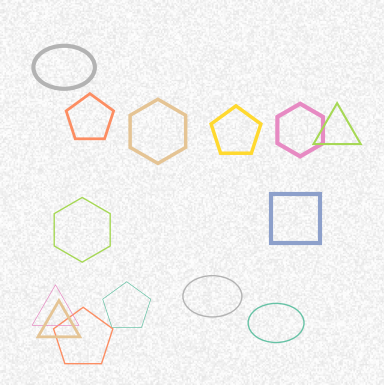[{"shape": "pentagon", "thickness": 0.5, "radius": 0.33, "center": [0.329, 0.203]}, {"shape": "oval", "thickness": 1, "radius": 0.36, "center": [0.717, 0.161]}, {"shape": "pentagon", "thickness": 1, "radius": 0.4, "center": [0.216, 0.121]}, {"shape": "pentagon", "thickness": 2, "radius": 0.32, "center": [0.233, 0.692]}, {"shape": "square", "thickness": 3, "radius": 0.32, "center": [0.768, 0.433]}, {"shape": "hexagon", "thickness": 3, "radius": 0.34, "center": [0.78, 0.662]}, {"shape": "triangle", "thickness": 0.5, "radius": 0.35, "center": [0.144, 0.19]}, {"shape": "triangle", "thickness": 1.5, "radius": 0.35, "center": [0.876, 0.661]}, {"shape": "hexagon", "thickness": 1, "radius": 0.42, "center": [0.214, 0.403]}, {"shape": "pentagon", "thickness": 2.5, "radius": 0.34, "center": [0.613, 0.657]}, {"shape": "triangle", "thickness": 2, "radius": 0.31, "center": [0.153, 0.157]}, {"shape": "hexagon", "thickness": 2.5, "radius": 0.42, "center": [0.41, 0.659]}, {"shape": "oval", "thickness": 1, "radius": 0.38, "center": [0.552, 0.23]}, {"shape": "oval", "thickness": 3, "radius": 0.4, "center": [0.167, 0.825]}]